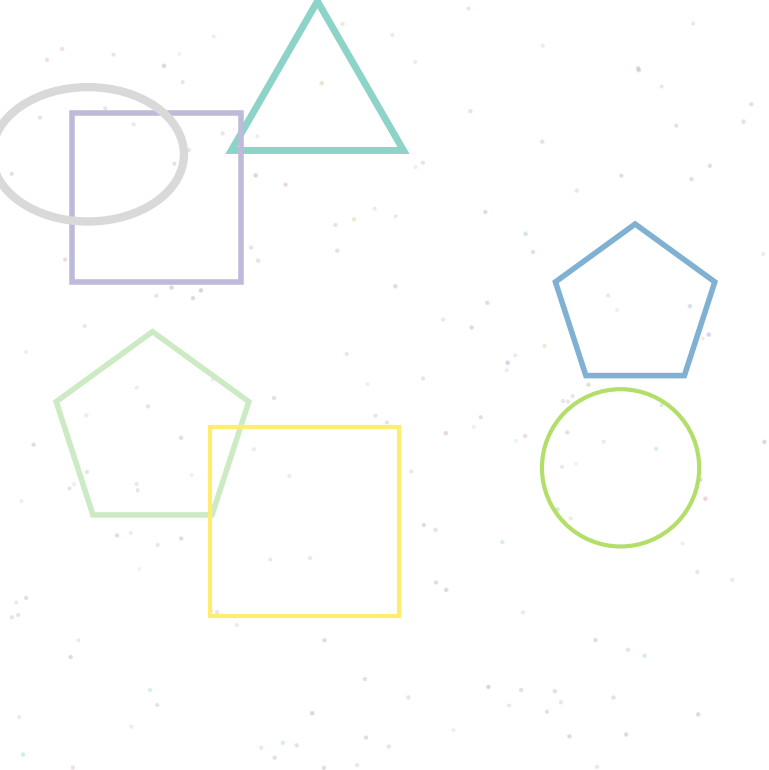[{"shape": "triangle", "thickness": 2.5, "radius": 0.65, "center": [0.412, 0.869]}, {"shape": "square", "thickness": 2, "radius": 0.55, "center": [0.204, 0.743]}, {"shape": "pentagon", "thickness": 2, "radius": 0.54, "center": [0.825, 0.6]}, {"shape": "circle", "thickness": 1.5, "radius": 0.51, "center": [0.806, 0.392]}, {"shape": "oval", "thickness": 3, "radius": 0.62, "center": [0.114, 0.8]}, {"shape": "pentagon", "thickness": 2, "radius": 0.66, "center": [0.198, 0.438]}, {"shape": "square", "thickness": 1.5, "radius": 0.61, "center": [0.395, 0.323]}]